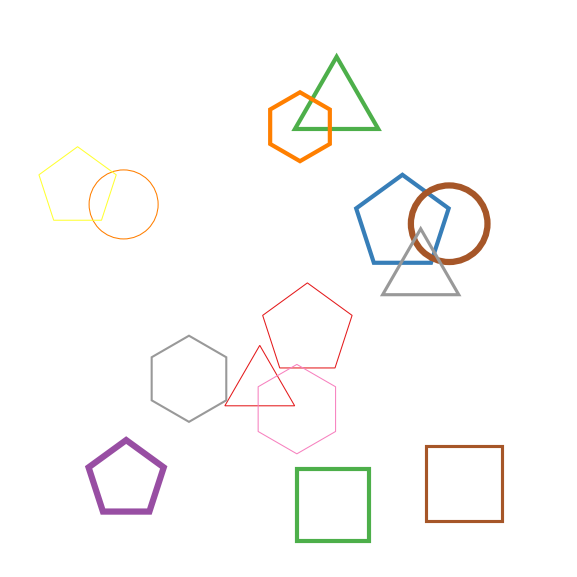[{"shape": "pentagon", "thickness": 0.5, "radius": 0.41, "center": [0.532, 0.428]}, {"shape": "triangle", "thickness": 0.5, "radius": 0.35, "center": [0.45, 0.331]}, {"shape": "pentagon", "thickness": 2, "radius": 0.42, "center": [0.697, 0.612]}, {"shape": "triangle", "thickness": 2, "radius": 0.42, "center": [0.583, 0.817]}, {"shape": "square", "thickness": 2, "radius": 0.31, "center": [0.577, 0.124]}, {"shape": "pentagon", "thickness": 3, "radius": 0.34, "center": [0.218, 0.169]}, {"shape": "hexagon", "thickness": 2, "radius": 0.3, "center": [0.519, 0.78]}, {"shape": "circle", "thickness": 0.5, "radius": 0.3, "center": [0.214, 0.645]}, {"shape": "pentagon", "thickness": 0.5, "radius": 0.35, "center": [0.134, 0.675]}, {"shape": "square", "thickness": 1.5, "radius": 0.33, "center": [0.804, 0.162]}, {"shape": "circle", "thickness": 3, "radius": 0.33, "center": [0.778, 0.612]}, {"shape": "hexagon", "thickness": 0.5, "radius": 0.39, "center": [0.514, 0.291]}, {"shape": "hexagon", "thickness": 1, "radius": 0.37, "center": [0.327, 0.343]}, {"shape": "triangle", "thickness": 1.5, "radius": 0.38, "center": [0.728, 0.527]}]